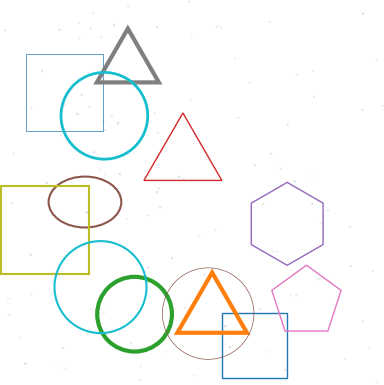[{"shape": "square", "thickness": 1, "radius": 0.42, "center": [0.661, 0.102]}, {"shape": "square", "thickness": 0.5, "radius": 0.5, "center": [0.168, 0.76]}, {"shape": "triangle", "thickness": 3, "radius": 0.52, "center": [0.551, 0.188]}, {"shape": "circle", "thickness": 3, "radius": 0.49, "center": [0.35, 0.184]}, {"shape": "triangle", "thickness": 1, "radius": 0.58, "center": [0.475, 0.59]}, {"shape": "hexagon", "thickness": 1, "radius": 0.54, "center": [0.746, 0.419]}, {"shape": "oval", "thickness": 1.5, "radius": 0.47, "center": [0.221, 0.475]}, {"shape": "circle", "thickness": 0.5, "radius": 0.59, "center": [0.541, 0.185]}, {"shape": "pentagon", "thickness": 1, "radius": 0.47, "center": [0.796, 0.217]}, {"shape": "triangle", "thickness": 3, "radius": 0.47, "center": [0.332, 0.832]}, {"shape": "square", "thickness": 1.5, "radius": 0.57, "center": [0.117, 0.402]}, {"shape": "circle", "thickness": 1.5, "radius": 0.6, "center": [0.261, 0.254]}, {"shape": "circle", "thickness": 2, "radius": 0.56, "center": [0.271, 0.699]}]